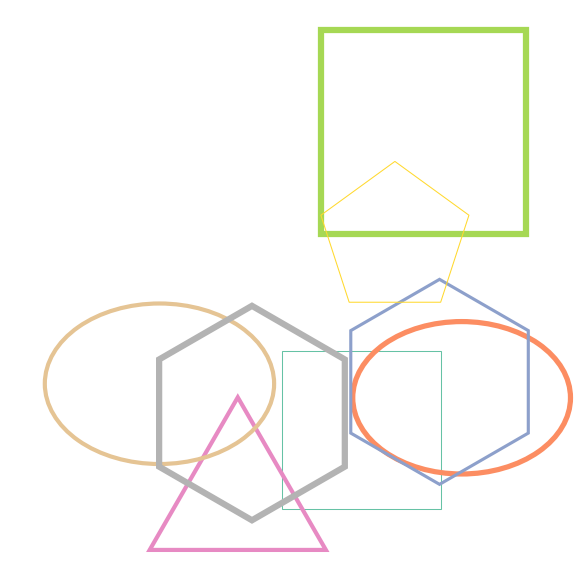[{"shape": "square", "thickness": 0.5, "radius": 0.69, "center": [0.626, 0.255]}, {"shape": "oval", "thickness": 2.5, "radius": 0.94, "center": [0.799, 0.31]}, {"shape": "hexagon", "thickness": 1.5, "radius": 0.89, "center": [0.761, 0.338]}, {"shape": "triangle", "thickness": 2, "radius": 0.88, "center": [0.412, 0.135]}, {"shape": "square", "thickness": 3, "radius": 0.89, "center": [0.733, 0.771]}, {"shape": "pentagon", "thickness": 0.5, "radius": 0.67, "center": [0.684, 0.585]}, {"shape": "oval", "thickness": 2, "radius": 0.99, "center": [0.276, 0.335]}, {"shape": "hexagon", "thickness": 3, "radius": 0.93, "center": [0.436, 0.284]}]